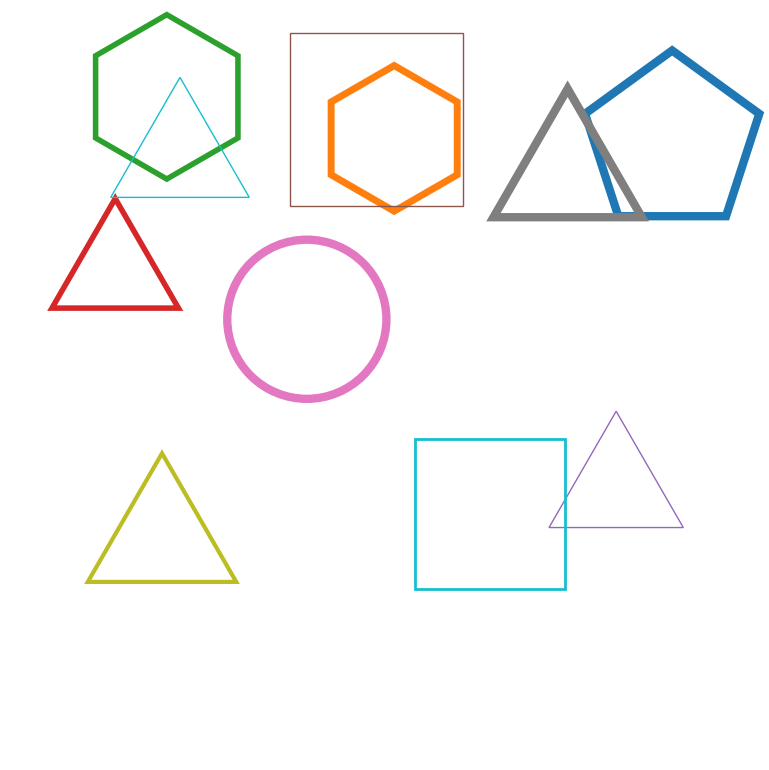[{"shape": "pentagon", "thickness": 3, "radius": 0.59, "center": [0.873, 0.815]}, {"shape": "hexagon", "thickness": 2.5, "radius": 0.47, "center": [0.512, 0.82]}, {"shape": "hexagon", "thickness": 2, "radius": 0.53, "center": [0.217, 0.874]}, {"shape": "triangle", "thickness": 2, "radius": 0.47, "center": [0.15, 0.647]}, {"shape": "triangle", "thickness": 0.5, "radius": 0.5, "center": [0.8, 0.365]}, {"shape": "square", "thickness": 0.5, "radius": 0.56, "center": [0.489, 0.845]}, {"shape": "circle", "thickness": 3, "radius": 0.52, "center": [0.398, 0.585]}, {"shape": "triangle", "thickness": 3, "radius": 0.56, "center": [0.737, 0.774]}, {"shape": "triangle", "thickness": 1.5, "radius": 0.56, "center": [0.21, 0.3]}, {"shape": "square", "thickness": 1, "radius": 0.49, "center": [0.636, 0.333]}, {"shape": "triangle", "thickness": 0.5, "radius": 0.52, "center": [0.234, 0.796]}]